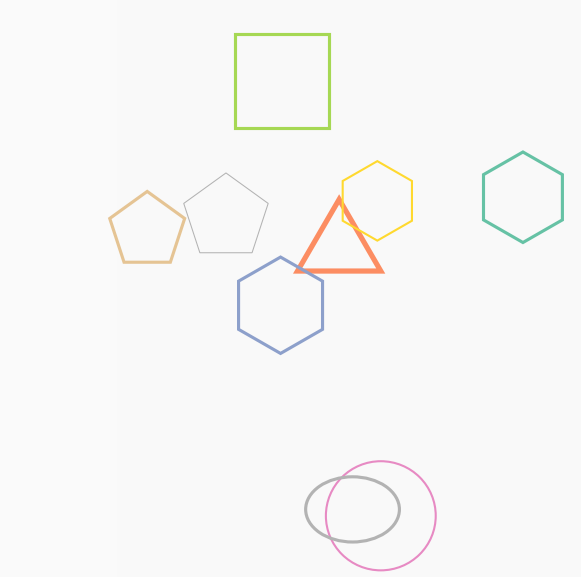[{"shape": "hexagon", "thickness": 1.5, "radius": 0.39, "center": [0.9, 0.658]}, {"shape": "triangle", "thickness": 2.5, "radius": 0.41, "center": [0.583, 0.571]}, {"shape": "hexagon", "thickness": 1.5, "radius": 0.42, "center": [0.483, 0.471]}, {"shape": "circle", "thickness": 1, "radius": 0.47, "center": [0.655, 0.106]}, {"shape": "square", "thickness": 1.5, "radius": 0.4, "center": [0.485, 0.859]}, {"shape": "hexagon", "thickness": 1, "radius": 0.34, "center": [0.649, 0.651]}, {"shape": "pentagon", "thickness": 1.5, "radius": 0.34, "center": [0.253, 0.6]}, {"shape": "pentagon", "thickness": 0.5, "radius": 0.38, "center": [0.389, 0.623]}, {"shape": "oval", "thickness": 1.5, "radius": 0.4, "center": [0.607, 0.117]}]